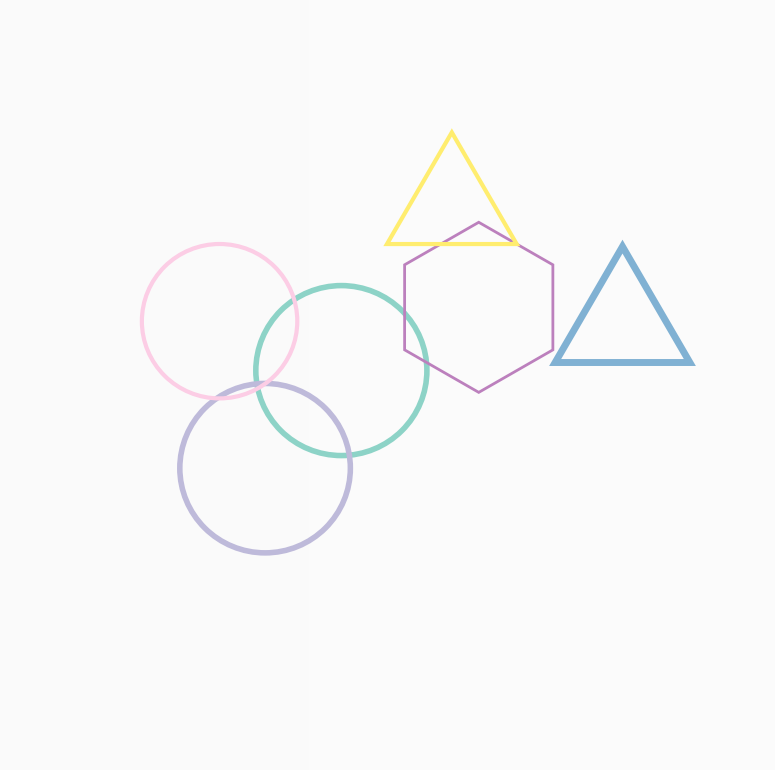[{"shape": "circle", "thickness": 2, "radius": 0.55, "center": [0.44, 0.519]}, {"shape": "circle", "thickness": 2, "radius": 0.55, "center": [0.342, 0.392]}, {"shape": "triangle", "thickness": 2.5, "radius": 0.5, "center": [0.803, 0.579]}, {"shape": "circle", "thickness": 1.5, "radius": 0.5, "center": [0.283, 0.583]}, {"shape": "hexagon", "thickness": 1, "radius": 0.55, "center": [0.618, 0.601]}, {"shape": "triangle", "thickness": 1.5, "radius": 0.48, "center": [0.583, 0.731]}]